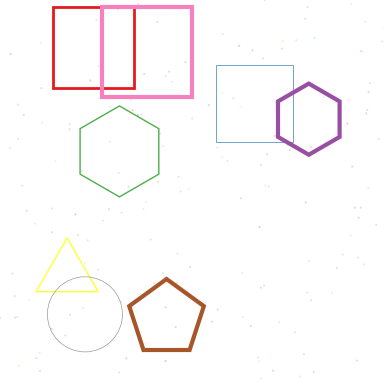[{"shape": "square", "thickness": 2, "radius": 0.52, "center": [0.243, 0.878]}, {"shape": "square", "thickness": 0.5, "radius": 0.5, "center": [0.662, 0.731]}, {"shape": "hexagon", "thickness": 1, "radius": 0.59, "center": [0.31, 0.607]}, {"shape": "hexagon", "thickness": 3, "radius": 0.46, "center": [0.802, 0.69]}, {"shape": "triangle", "thickness": 1, "radius": 0.47, "center": [0.174, 0.289]}, {"shape": "pentagon", "thickness": 3, "radius": 0.51, "center": [0.433, 0.173]}, {"shape": "square", "thickness": 3, "radius": 0.59, "center": [0.382, 0.865]}, {"shape": "circle", "thickness": 0.5, "radius": 0.49, "center": [0.221, 0.184]}]